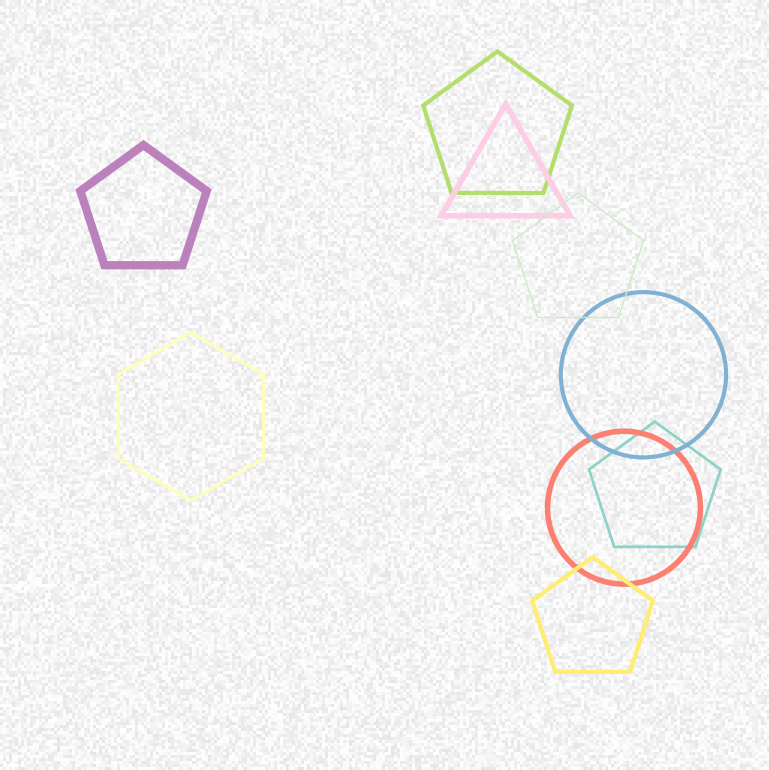[{"shape": "pentagon", "thickness": 1, "radius": 0.45, "center": [0.85, 0.363]}, {"shape": "hexagon", "thickness": 1, "radius": 0.55, "center": [0.248, 0.459]}, {"shape": "circle", "thickness": 2, "radius": 0.5, "center": [0.81, 0.341]}, {"shape": "circle", "thickness": 1.5, "radius": 0.54, "center": [0.836, 0.513]}, {"shape": "pentagon", "thickness": 1.5, "radius": 0.51, "center": [0.646, 0.832]}, {"shape": "triangle", "thickness": 2, "radius": 0.48, "center": [0.657, 0.768]}, {"shape": "pentagon", "thickness": 3, "radius": 0.43, "center": [0.186, 0.725]}, {"shape": "pentagon", "thickness": 0.5, "radius": 0.45, "center": [0.751, 0.66]}, {"shape": "pentagon", "thickness": 1.5, "radius": 0.41, "center": [0.77, 0.194]}]